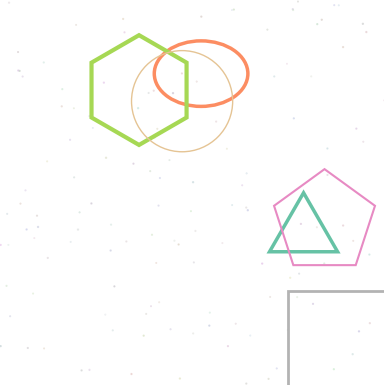[{"shape": "triangle", "thickness": 2.5, "radius": 0.51, "center": [0.788, 0.397]}, {"shape": "oval", "thickness": 2.5, "radius": 0.61, "center": [0.522, 0.809]}, {"shape": "pentagon", "thickness": 1.5, "radius": 0.69, "center": [0.843, 0.423]}, {"shape": "hexagon", "thickness": 3, "radius": 0.71, "center": [0.361, 0.766]}, {"shape": "circle", "thickness": 1, "radius": 0.66, "center": [0.473, 0.737]}, {"shape": "square", "thickness": 2, "radius": 0.64, "center": [0.877, 0.117]}]